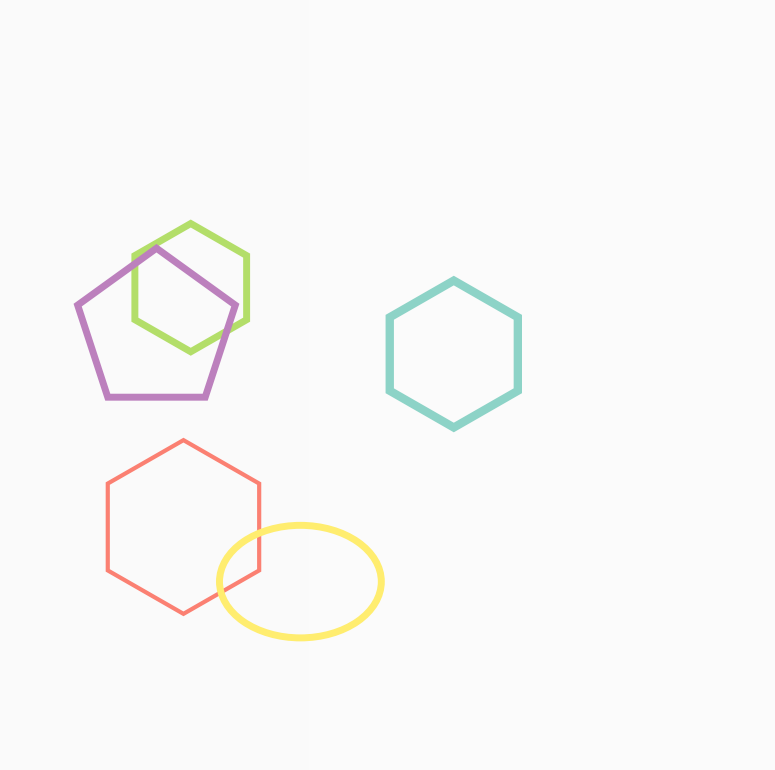[{"shape": "hexagon", "thickness": 3, "radius": 0.48, "center": [0.586, 0.54]}, {"shape": "hexagon", "thickness": 1.5, "radius": 0.56, "center": [0.237, 0.316]}, {"shape": "hexagon", "thickness": 2.5, "radius": 0.42, "center": [0.246, 0.626]}, {"shape": "pentagon", "thickness": 2.5, "radius": 0.53, "center": [0.202, 0.571]}, {"shape": "oval", "thickness": 2.5, "radius": 0.52, "center": [0.388, 0.245]}]